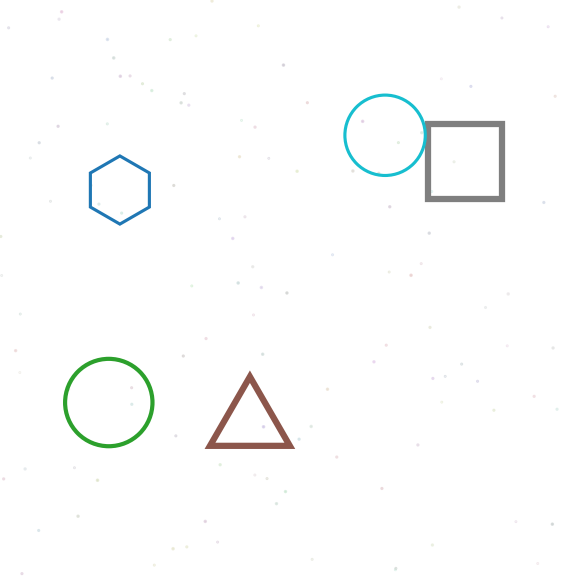[{"shape": "hexagon", "thickness": 1.5, "radius": 0.29, "center": [0.208, 0.67]}, {"shape": "circle", "thickness": 2, "radius": 0.38, "center": [0.188, 0.302]}, {"shape": "triangle", "thickness": 3, "radius": 0.4, "center": [0.433, 0.267]}, {"shape": "square", "thickness": 3, "radius": 0.32, "center": [0.806, 0.719]}, {"shape": "circle", "thickness": 1.5, "radius": 0.35, "center": [0.667, 0.765]}]